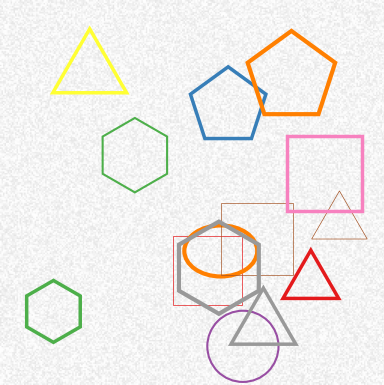[{"shape": "triangle", "thickness": 2.5, "radius": 0.42, "center": [0.807, 0.267]}, {"shape": "square", "thickness": 0.5, "radius": 0.44, "center": [0.539, 0.297]}, {"shape": "pentagon", "thickness": 2.5, "radius": 0.51, "center": [0.593, 0.723]}, {"shape": "hexagon", "thickness": 1.5, "radius": 0.48, "center": [0.35, 0.597]}, {"shape": "hexagon", "thickness": 2.5, "radius": 0.4, "center": [0.139, 0.191]}, {"shape": "circle", "thickness": 1.5, "radius": 0.46, "center": [0.631, 0.1]}, {"shape": "oval", "thickness": 3, "radius": 0.47, "center": [0.573, 0.348]}, {"shape": "pentagon", "thickness": 3, "radius": 0.6, "center": [0.757, 0.8]}, {"shape": "triangle", "thickness": 2.5, "radius": 0.55, "center": [0.233, 0.814]}, {"shape": "square", "thickness": 0.5, "radius": 0.47, "center": [0.667, 0.38]}, {"shape": "triangle", "thickness": 0.5, "radius": 0.42, "center": [0.882, 0.421]}, {"shape": "square", "thickness": 2.5, "radius": 0.49, "center": [0.842, 0.549]}, {"shape": "triangle", "thickness": 2.5, "radius": 0.49, "center": [0.684, 0.155]}, {"shape": "hexagon", "thickness": 3, "radius": 0.6, "center": [0.569, 0.305]}]